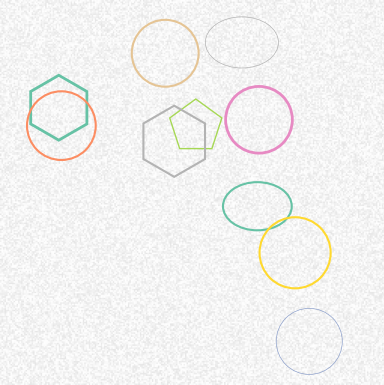[{"shape": "hexagon", "thickness": 2, "radius": 0.42, "center": [0.153, 0.72]}, {"shape": "oval", "thickness": 1.5, "radius": 0.45, "center": [0.669, 0.464]}, {"shape": "circle", "thickness": 1.5, "radius": 0.45, "center": [0.159, 0.674]}, {"shape": "circle", "thickness": 0.5, "radius": 0.43, "center": [0.803, 0.113]}, {"shape": "circle", "thickness": 2, "radius": 0.43, "center": [0.673, 0.689]}, {"shape": "pentagon", "thickness": 1, "radius": 0.36, "center": [0.509, 0.672]}, {"shape": "circle", "thickness": 1.5, "radius": 0.46, "center": [0.767, 0.343]}, {"shape": "circle", "thickness": 1.5, "radius": 0.43, "center": [0.429, 0.862]}, {"shape": "oval", "thickness": 0.5, "radius": 0.47, "center": [0.628, 0.89]}, {"shape": "hexagon", "thickness": 1.5, "radius": 0.46, "center": [0.453, 0.633]}]